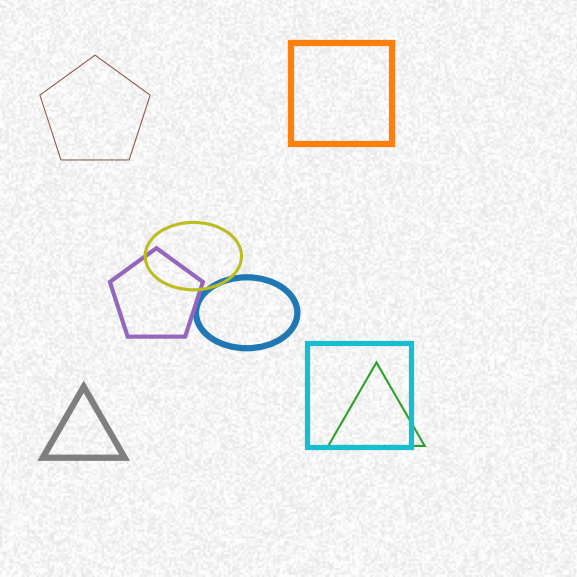[{"shape": "oval", "thickness": 3, "radius": 0.44, "center": [0.427, 0.458]}, {"shape": "square", "thickness": 3, "radius": 0.44, "center": [0.592, 0.837]}, {"shape": "triangle", "thickness": 1, "radius": 0.48, "center": [0.652, 0.275]}, {"shape": "pentagon", "thickness": 2, "radius": 0.42, "center": [0.271, 0.485]}, {"shape": "pentagon", "thickness": 0.5, "radius": 0.5, "center": [0.165, 0.803]}, {"shape": "triangle", "thickness": 3, "radius": 0.41, "center": [0.145, 0.247]}, {"shape": "oval", "thickness": 1.5, "radius": 0.42, "center": [0.335, 0.556]}, {"shape": "square", "thickness": 2.5, "radius": 0.45, "center": [0.621, 0.315]}]